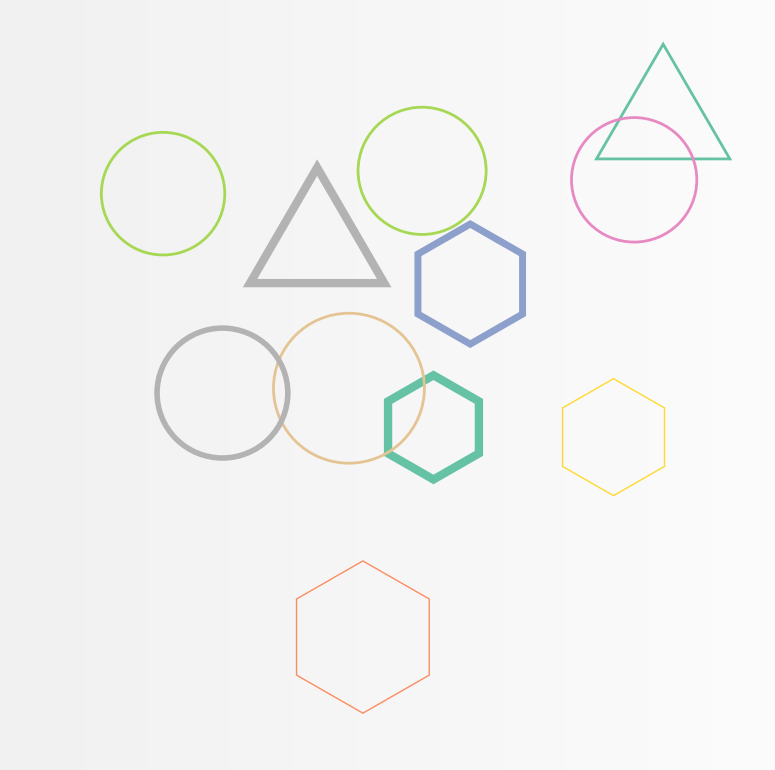[{"shape": "hexagon", "thickness": 3, "radius": 0.34, "center": [0.559, 0.445]}, {"shape": "triangle", "thickness": 1, "radius": 0.5, "center": [0.856, 0.843]}, {"shape": "hexagon", "thickness": 0.5, "radius": 0.49, "center": [0.468, 0.173]}, {"shape": "hexagon", "thickness": 2.5, "radius": 0.39, "center": [0.607, 0.631]}, {"shape": "circle", "thickness": 1, "radius": 0.4, "center": [0.818, 0.766]}, {"shape": "circle", "thickness": 1, "radius": 0.4, "center": [0.21, 0.748]}, {"shape": "circle", "thickness": 1, "radius": 0.41, "center": [0.545, 0.778]}, {"shape": "hexagon", "thickness": 0.5, "radius": 0.38, "center": [0.792, 0.432]}, {"shape": "circle", "thickness": 1, "radius": 0.49, "center": [0.45, 0.496]}, {"shape": "circle", "thickness": 2, "radius": 0.42, "center": [0.287, 0.49]}, {"shape": "triangle", "thickness": 3, "radius": 0.5, "center": [0.409, 0.682]}]